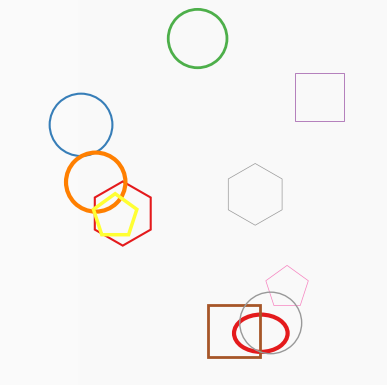[{"shape": "oval", "thickness": 3, "radius": 0.35, "center": [0.673, 0.134]}, {"shape": "hexagon", "thickness": 1.5, "radius": 0.42, "center": [0.317, 0.445]}, {"shape": "circle", "thickness": 1.5, "radius": 0.4, "center": [0.209, 0.676]}, {"shape": "circle", "thickness": 2, "radius": 0.38, "center": [0.51, 0.9]}, {"shape": "square", "thickness": 0.5, "radius": 0.32, "center": [0.825, 0.748]}, {"shape": "circle", "thickness": 3, "radius": 0.38, "center": [0.247, 0.527]}, {"shape": "pentagon", "thickness": 2.5, "radius": 0.29, "center": [0.297, 0.438]}, {"shape": "square", "thickness": 2, "radius": 0.34, "center": [0.603, 0.14]}, {"shape": "pentagon", "thickness": 0.5, "radius": 0.29, "center": [0.741, 0.253]}, {"shape": "circle", "thickness": 1, "radius": 0.4, "center": [0.699, 0.161]}, {"shape": "hexagon", "thickness": 0.5, "radius": 0.4, "center": [0.659, 0.495]}]